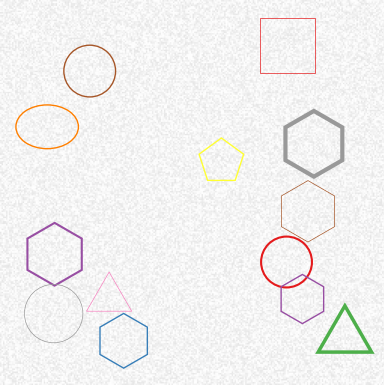[{"shape": "circle", "thickness": 1.5, "radius": 0.33, "center": [0.744, 0.319]}, {"shape": "square", "thickness": 0.5, "radius": 0.36, "center": [0.748, 0.882]}, {"shape": "hexagon", "thickness": 1, "radius": 0.35, "center": [0.321, 0.115]}, {"shape": "triangle", "thickness": 2.5, "radius": 0.4, "center": [0.896, 0.126]}, {"shape": "hexagon", "thickness": 1, "radius": 0.32, "center": [0.785, 0.223]}, {"shape": "hexagon", "thickness": 1.5, "radius": 0.41, "center": [0.142, 0.34]}, {"shape": "oval", "thickness": 1, "radius": 0.41, "center": [0.122, 0.671]}, {"shape": "pentagon", "thickness": 1, "radius": 0.3, "center": [0.575, 0.581]}, {"shape": "circle", "thickness": 1, "radius": 0.34, "center": [0.233, 0.815]}, {"shape": "hexagon", "thickness": 0.5, "radius": 0.4, "center": [0.8, 0.451]}, {"shape": "triangle", "thickness": 0.5, "radius": 0.34, "center": [0.283, 0.226]}, {"shape": "circle", "thickness": 0.5, "radius": 0.38, "center": [0.139, 0.186]}, {"shape": "hexagon", "thickness": 3, "radius": 0.43, "center": [0.815, 0.626]}]